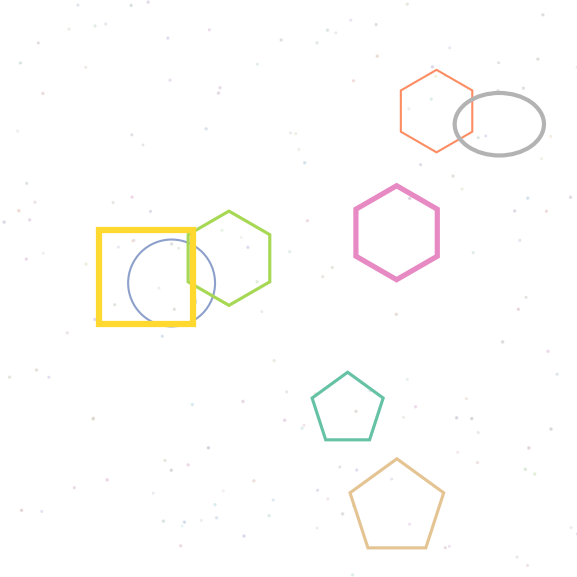[{"shape": "pentagon", "thickness": 1.5, "radius": 0.32, "center": [0.602, 0.29]}, {"shape": "hexagon", "thickness": 1, "radius": 0.36, "center": [0.756, 0.807]}, {"shape": "circle", "thickness": 1, "radius": 0.38, "center": [0.297, 0.509]}, {"shape": "hexagon", "thickness": 2.5, "radius": 0.41, "center": [0.687, 0.596]}, {"shape": "hexagon", "thickness": 1.5, "radius": 0.41, "center": [0.396, 0.552]}, {"shape": "square", "thickness": 3, "radius": 0.41, "center": [0.252, 0.519]}, {"shape": "pentagon", "thickness": 1.5, "radius": 0.43, "center": [0.687, 0.119]}, {"shape": "oval", "thickness": 2, "radius": 0.39, "center": [0.865, 0.784]}]